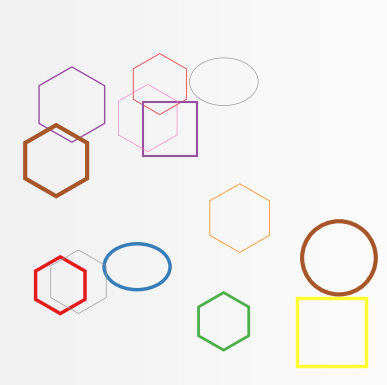[{"shape": "hexagon", "thickness": 2.5, "radius": 0.37, "center": [0.156, 0.259]}, {"shape": "hexagon", "thickness": 0.5, "radius": 0.4, "center": [0.412, 0.782]}, {"shape": "oval", "thickness": 2.5, "radius": 0.43, "center": [0.354, 0.307]}, {"shape": "hexagon", "thickness": 2, "radius": 0.37, "center": [0.577, 0.165]}, {"shape": "square", "thickness": 1.5, "radius": 0.35, "center": [0.439, 0.665]}, {"shape": "hexagon", "thickness": 1, "radius": 0.49, "center": [0.185, 0.728]}, {"shape": "hexagon", "thickness": 0.5, "radius": 0.45, "center": [0.619, 0.434]}, {"shape": "square", "thickness": 2.5, "radius": 0.45, "center": [0.856, 0.138]}, {"shape": "circle", "thickness": 3, "radius": 0.48, "center": [0.875, 0.33]}, {"shape": "hexagon", "thickness": 3, "radius": 0.46, "center": [0.145, 0.583]}, {"shape": "hexagon", "thickness": 0.5, "radius": 0.44, "center": [0.381, 0.693]}, {"shape": "hexagon", "thickness": 0.5, "radius": 0.41, "center": [0.203, 0.268]}, {"shape": "oval", "thickness": 0.5, "radius": 0.44, "center": [0.578, 0.788]}]